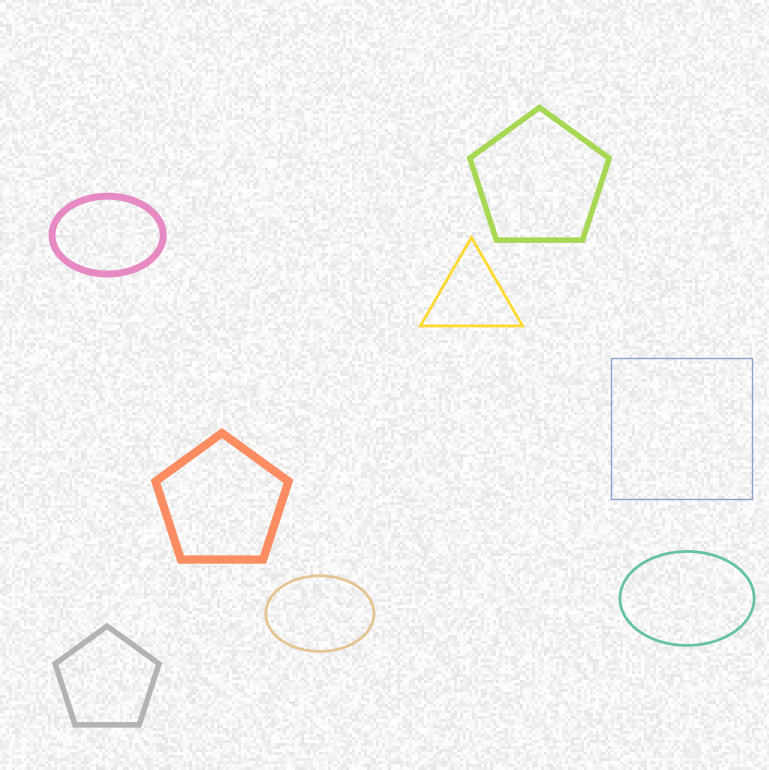[{"shape": "oval", "thickness": 1, "radius": 0.44, "center": [0.892, 0.223]}, {"shape": "pentagon", "thickness": 3, "radius": 0.45, "center": [0.288, 0.347]}, {"shape": "square", "thickness": 0.5, "radius": 0.46, "center": [0.885, 0.443]}, {"shape": "oval", "thickness": 2.5, "radius": 0.36, "center": [0.14, 0.695]}, {"shape": "pentagon", "thickness": 2, "radius": 0.48, "center": [0.701, 0.765]}, {"shape": "triangle", "thickness": 1, "radius": 0.38, "center": [0.612, 0.615]}, {"shape": "oval", "thickness": 1, "radius": 0.35, "center": [0.415, 0.203]}, {"shape": "pentagon", "thickness": 2, "radius": 0.35, "center": [0.139, 0.116]}]